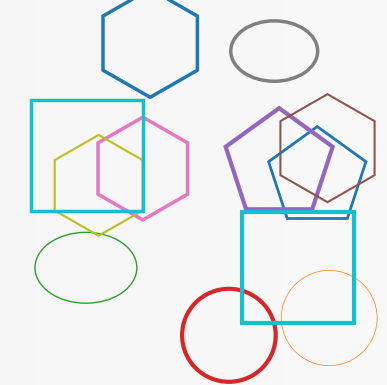[{"shape": "hexagon", "thickness": 2.5, "radius": 0.7, "center": [0.388, 0.888]}, {"shape": "pentagon", "thickness": 2, "radius": 0.66, "center": [0.819, 0.539]}, {"shape": "circle", "thickness": 0.5, "radius": 0.62, "center": [0.85, 0.174]}, {"shape": "oval", "thickness": 1, "radius": 0.66, "center": [0.222, 0.305]}, {"shape": "circle", "thickness": 3, "radius": 0.6, "center": [0.591, 0.129]}, {"shape": "pentagon", "thickness": 3, "radius": 0.73, "center": [0.72, 0.574]}, {"shape": "hexagon", "thickness": 1.5, "radius": 0.7, "center": [0.845, 0.615]}, {"shape": "hexagon", "thickness": 2.5, "radius": 0.67, "center": [0.369, 0.562]}, {"shape": "oval", "thickness": 2.5, "radius": 0.56, "center": [0.708, 0.867]}, {"shape": "hexagon", "thickness": 1.5, "radius": 0.65, "center": [0.255, 0.519]}, {"shape": "square", "thickness": 3, "radius": 0.72, "center": [0.768, 0.305]}, {"shape": "square", "thickness": 2.5, "radius": 0.72, "center": [0.224, 0.597]}]